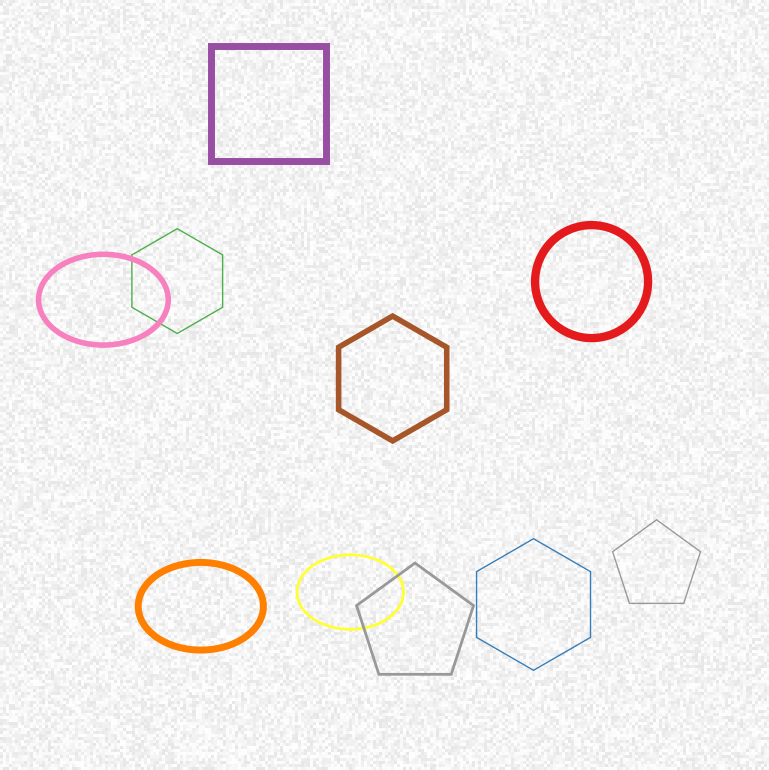[{"shape": "circle", "thickness": 3, "radius": 0.37, "center": [0.768, 0.634]}, {"shape": "hexagon", "thickness": 0.5, "radius": 0.43, "center": [0.693, 0.215]}, {"shape": "hexagon", "thickness": 0.5, "radius": 0.34, "center": [0.23, 0.635]}, {"shape": "square", "thickness": 2.5, "radius": 0.37, "center": [0.349, 0.866]}, {"shape": "oval", "thickness": 2.5, "radius": 0.41, "center": [0.261, 0.213]}, {"shape": "oval", "thickness": 1, "radius": 0.35, "center": [0.455, 0.231]}, {"shape": "hexagon", "thickness": 2, "radius": 0.41, "center": [0.51, 0.508]}, {"shape": "oval", "thickness": 2, "radius": 0.42, "center": [0.134, 0.611]}, {"shape": "pentagon", "thickness": 1, "radius": 0.4, "center": [0.539, 0.189]}, {"shape": "pentagon", "thickness": 0.5, "radius": 0.3, "center": [0.853, 0.265]}]